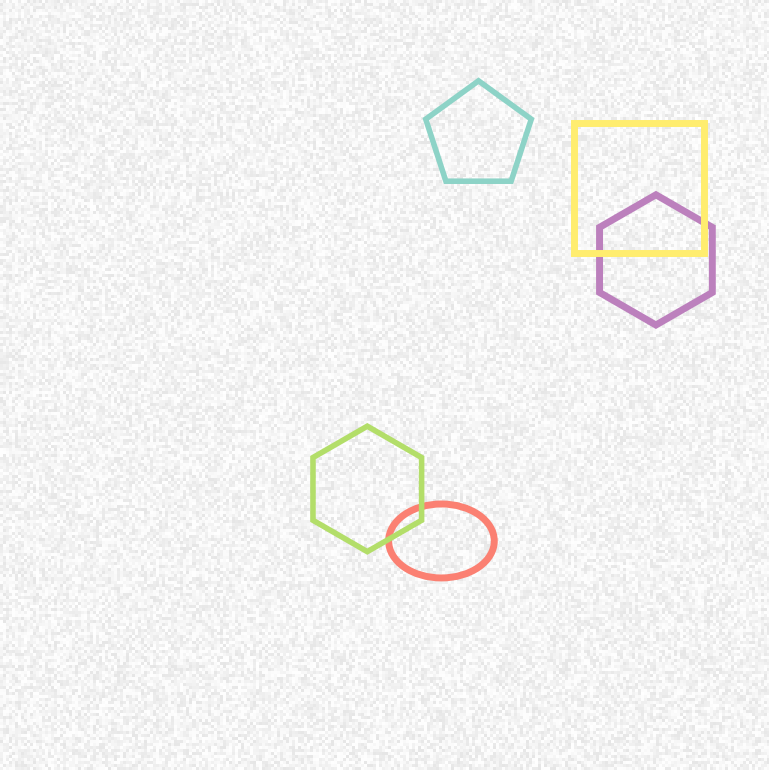[{"shape": "pentagon", "thickness": 2, "radius": 0.36, "center": [0.621, 0.823]}, {"shape": "oval", "thickness": 2.5, "radius": 0.34, "center": [0.573, 0.297]}, {"shape": "hexagon", "thickness": 2, "radius": 0.41, "center": [0.477, 0.365]}, {"shape": "hexagon", "thickness": 2.5, "radius": 0.42, "center": [0.852, 0.662]}, {"shape": "square", "thickness": 2.5, "radius": 0.42, "center": [0.83, 0.756]}]